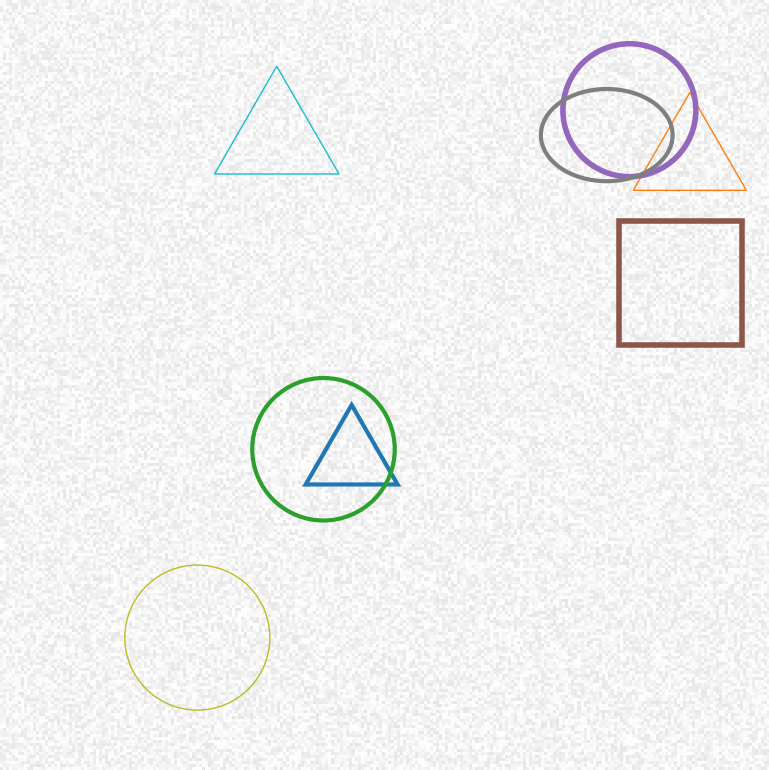[{"shape": "triangle", "thickness": 1.5, "radius": 0.34, "center": [0.457, 0.405]}, {"shape": "triangle", "thickness": 0.5, "radius": 0.42, "center": [0.896, 0.795]}, {"shape": "circle", "thickness": 1.5, "radius": 0.46, "center": [0.42, 0.417]}, {"shape": "circle", "thickness": 2, "radius": 0.43, "center": [0.817, 0.857]}, {"shape": "square", "thickness": 2, "radius": 0.4, "center": [0.884, 0.632]}, {"shape": "oval", "thickness": 1.5, "radius": 0.43, "center": [0.788, 0.825]}, {"shape": "circle", "thickness": 0.5, "radius": 0.47, "center": [0.256, 0.172]}, {"shape": "triangle", "thickness": 0.5, "radius": 0.47, "center": [0.359, 0.821]}]